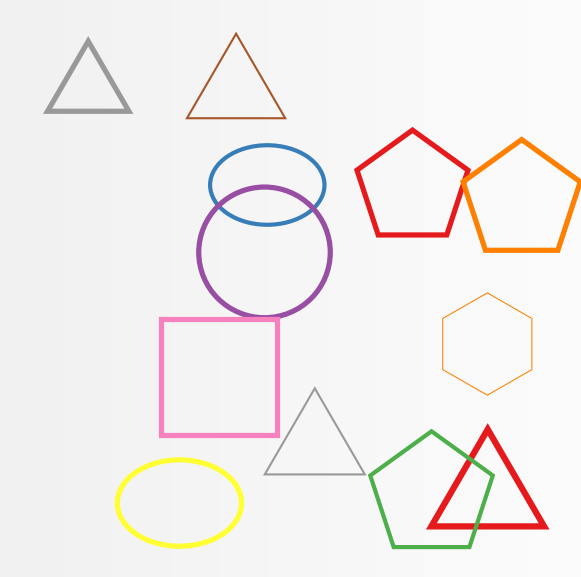[{"shape": "triangle", "thickness": 3, "radius": 0.56, "center": [0.839, 0.144]}, {"shape": "pentagon", "thickness": 2.5, "radius": 0.5, "center": [0.71, 0.673]}, {"shape": "oval", "thickness": 2, "radius": 0.49, "center": [0.46, 0.679]}, {"shape": "pentagon", "thickness": 2, "radius": 0.55, "center": [0.742, 0.141]}, {"shape": "circle", "thickness": 2.5, "radius": 0.57, "center": [0.455, 0.562]}, {"shape": "pentagon", "thickness": 2.5, "radius": 0.53, "center": [0.898, 0.651]}, {"shape": "hexagon", "thickness": 0.5, "radius": 0.44, "center": [0.838, 0.403]}, {"shape": "oval", "thickness": 2.5, "radius": 0.53, "center": [0.309, 0.128]}, {"shape": "triangle", "thickness": 1, "radius": 0.49, "center": [0.406, 0.843]}, {"shape": "square", "thickness": 2.5, "radius": 0.5, "center": [0.377, 0.346]}, {"shape": "triangle", "thickness": 1, "radius": 0.5, "center": [0.542, 0.227]}, {"shape": "triangle", "thickness": 2.5, "radius": 0.4, "center": [0.152, 0.847]}]